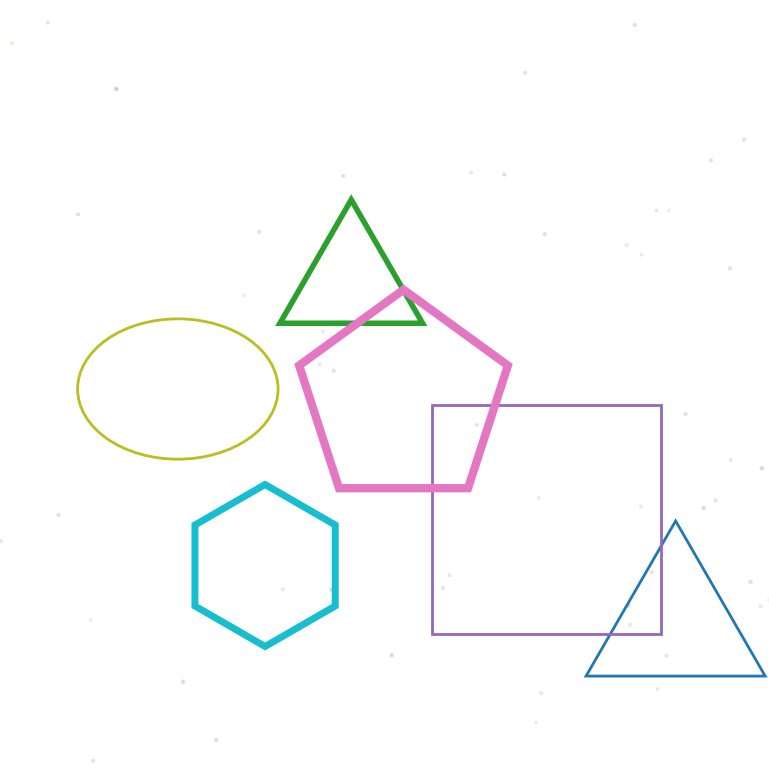[{"shape": "triangle", "thickness": 1, "radius": 0.67, "center": [0.877, 0.189]}, {"shape": "triangle", "thickness": 2, "radius": 0.53, "center": [0.456, 0.634]}, {"shape": "square", "thickness": 1, "radius": 0.74, "center": [0.71, 0.325]}, {"shape": "pentagon", "thickness": 3, "radius": 0.71, "center": [0.524, 0.481]}, {"shape": "oval", "thickness": 1, "radius": 0.65, "center": [0.231, 0.495]}, {"shape": "hexagon", "thickness": 2.5, "radius": 0.53, "center": [0.344, 0.266]}]